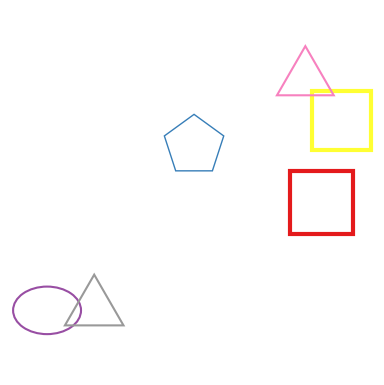[{"shape": "square", "thickness": 3, "radius": 0.4, "center": [0.835, 0.474]}, {"shape": "pentagon", "thickness": 1, "radius": 0.41, "center": [0.504, 0.622]}, {"shape": "oval", "thickness": 1.5, "radius": 0.44, "center": [0.122, 0.194]}, {"shape": "square", "thickness": 3, "radius": 0.38, "center": [0.888, 0.686]}, {"shape": "triangle", "thickness": 1.5, "radius": 0.43, "center": [0.793, 0.795]}, {"shape": "triangle", "thickness": 1.5, "radius": 0.44, "center": [0.245, 0.199]}]